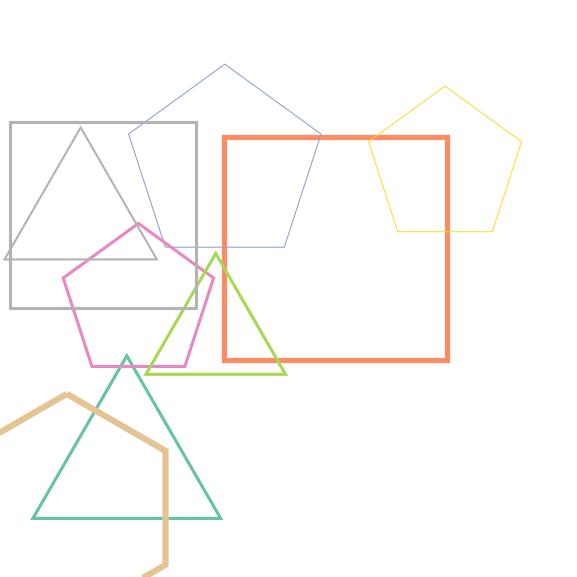[{"shape": "triangle", "thickness": 1.5, "radius": 0.94, "center": [0.22, 0.195]}, {"shape": "square", "thickness": 2.5, "radius": 0.97, "center": [0.581, 0.569]}, {"shape": "pentagon", "thickness": 0.5, "radius": 0.88, "center": [0.389, 0.713]}, {"shape": "pentagon", "thickness": 1.5, "radius": 0.68, "center": [0.24, 0.475]}, {"shape": "triangle", "thickness": 1.5, "radius": 0.7, "center": [0.374, 0.421]}, {"shape": "pentagon", "thickness": 0.5, "radius": 0.7, "center": [0.771, 0.711]}, {"shape": "hexagon", "thickness": 3, "radius": 0.99, "center": [0.116, 0.12]}, {"shape": "triangle", "thickness": 1, "radius": 0.76, "center": [0.14, 0.626]}, {"shape": "square", "thickness": 1.5, "radius": 0.8, "center": [0.178, 0.626]}]